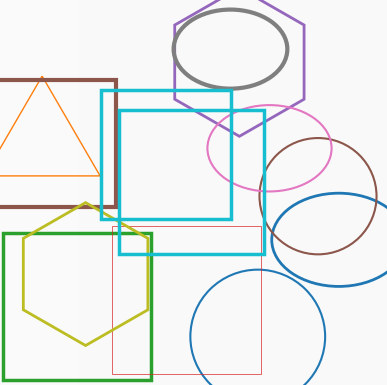[{"shape": "circle", "thickness": 1.5, "radius": 0.87, "center": [0.665, 0.126]}, {"shape": "oval", "thickness": 2, "radius": 0.86, "center": [0.874, 0.377]}, {"shape": "triangle", "thickness": 1, "radius": 0.86, "center": [0.109, 0.63]}, {"shape": "square", "thickness": 2.5, "radius": 0.96, "center": [0.198, 0.205]}, {"shape": "square", "thickness": 0.5, "radius": 0.96, "center": [0.481, 0.22]}, {"shape": "hexagon", "thickness": 2, "radius": 0.96, "center": [0.618, 0.839]}, {"shape": "circle", "thickness": 1.5, "radius": 0.76, "center": [0.821, 0.49]}, {"shape": "square", "thickness": 3, "radius": 0.82, "center": [0.134, 0.627]}, {"shape": "oval", "thickness": 1.5, "radius": 0.8, "center": [0.695, 0.615]}, {"shape": "oval", "thickness": 3, "radius": 0.73, "center": [0.595, 0.872]}, {"shape": "hexagon", "thickness": 2, "radius": 0.93, "center": [0.221, 0.288]}, {"shape": "square", "thickness": 2.5, "radius": 0.94, "center": [0.494, 0.527]}, {"shape": "square", "thickness": 2.5, "radius": 0.84, "center": [0.429, 0.598]}]